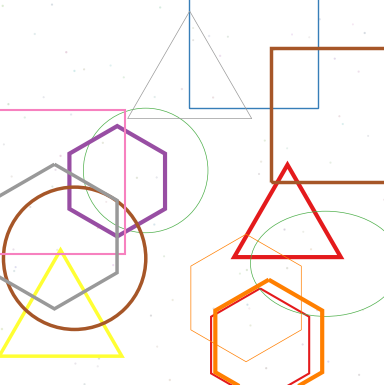[{"shape": "hexagon", "thickness": 1.5, "radius": 0.74, "center": [0.676, 0.104]}, {"shape": "triangle", "thickness": 3, "radius": 0.8, "center": [0.747, 0.412]}, {"shape": "square", "thickness": 1, "radius": 0.84, "center": [0.658, 0.888]}, {"shape": "circle", "thickness": 0.5, "radius": 0.81, "center": [0.378, 0.557]}, {"shape": "oval", "thickness": 0.5, "radius": 0.98, "center": [0.846, 0.315]}, {"shape": "hexagon", "thickness": 3, "radius": 0.72, "center": [0.304, 0.529]}, {"shape": "hexagon", "thickness": 3, "radius": 0.8, "center": [0.698, 0.113]}, {"shape": "hexagon", "thickness": 0.5, "radius": 0.83, "center": [0.639, 0.226]}, {"shape": "triangle", "thickness": 2.5, "radius": 0.92, "center": [0.157, 0.167]}, {"shape": "square", "thickness": 2.5, "radius": 0.87, "center": [0.879, 0.7]}, {"shape": "circle", "thickness": 2.5, "radius": 0.92, "center": [0.194, 0.329]}, {"shape": "square", "thickness": 1.5, "radius": 0.93, "center": [0.138, 0.528]}, {"shape": "hexagon", "thickness": 2.5, "radius": 0.94, "center": [0.141, 0.386]}, {"shape": "triangle", "thickness": 0.5, "radius": 0.93, "center": [0.493, 0.785]}]